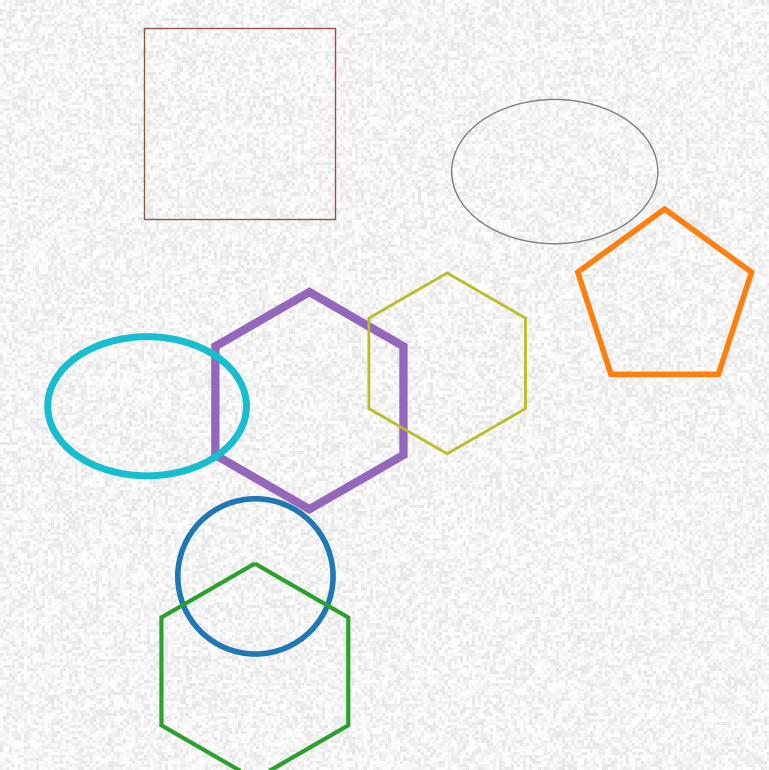[{"shape": "circle", "thickness": 2, "radius": 0.5, "center": [0.332, 0.251]}, {"shape": "pentagon", "thickness": 2, "radius": 0.59, "center": [0.863, 0.61]}, {"shape": "hexagon", "thickness": 1.5, "radius": 0.7, "center": [0.331, 0.128]}, {"shape": "hexagon", "thickness": 3, "radius": 0.71, "center": [0.402, 0.48]}, {"shape": "square", "thickness": 0.5, "radius": 0.62, "center": [0.311, 0.84]}, {"shape": "oval", "thickness": 0.5, "radius": 0.67, "center": [0.72, 0.777]}, {"shape": "hexagon", "thickness": 1, "radius": 0.59, "center": [0.581, 0.528]}, {"shape": "oval", "thickness": 2.5, "radius": 0.65, "center": [0.191, 0.472]}]